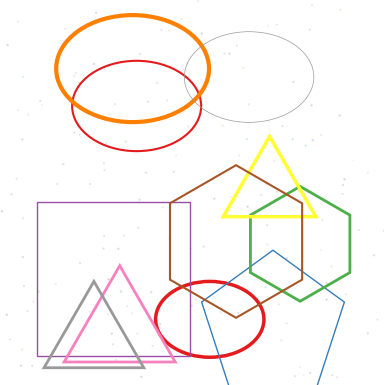[{"shape": "oval", "thickness": 2.5, "radius": 0.7, "center": [0.545, 0.171]}, {"shape": "oval", "thickness": 1.5, "radius": 0.84, "center": [0.355, 0.725]}, {"shape": "pentagon", "thickness": 1, "radius": 0.97, "center": [0.709, 0.155]}, {"shape": "hexagon", "thickness": 2, "radius": 0.75, "center": [0.78, 0.367]}, {"shape": "square", "thickness": 1, "radius": 1.0, "center": [0.295, 0.275]}, {"shape": "oval", "thickness": 3, "radius": 0.99, "center": [0.344, 0.822]}, {"shape": "triangle", "thickness": 2.5, "radius": 0.69, "center": [0.7, 0.507]}, {"shape": "hexagon", "thickness": 1.5, "radius": 0.99, "center": [0.613, 0.373]}, {"shape": "triangle", "thickness": 2, "radius": 0.83, "center": [0.311, 0.143]}, {"shape": "triangle", "thickness": 2, "radius": 0.75, "center": [0.244, 0.12]}, {"shape": "oval", "thickness": 0.5, "radius": 0.84, "center": [0.647, 0.8]}]